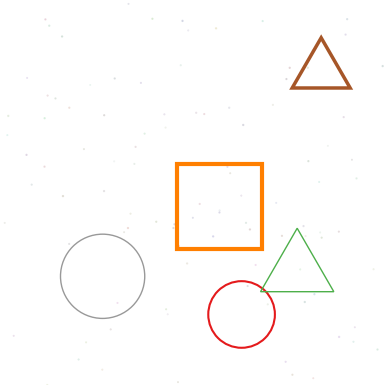[{"shape": "circle", "thickness": 1.5, "radius": 0.43, "center": [0.627, 0.183]}, {"shape": "triangle", "thickness": 1, "radius": 0.55, "center": [0.772, 0.297]}, {"shape": "square", "thickness": 3, "radius": 0.55, "center": [0.571, 0.463]}, {"shape": "triangle", "thickness": 2.5, "radius": 0.43, "center": [0.834, 0.815]}, {"shape": "circle", "thickness": 1, "radius": 0.55, "center": [0.267, 0.282]}]